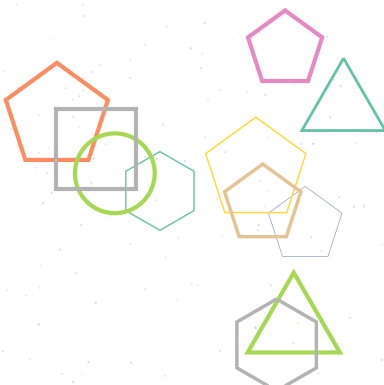[{"shape": "hexagon", "thickness": 1, "radius": 0.51, "center": [0.415, 0.504]}, {"shape": "triangle", "thickness": 2, "radius": 0.63, "center": [0.892, 0.723]}, {"shape": "pentagon", "thickness": 3, "radius": 0.7, "center": [0.148, 0.697]}, {"shape": "pentagon", "thickness": 0.5, "radius": 0.5, "center": [0.793, 0.415]}, {"shape": "pentagon", "thickness": 3, "radius": 0.51, "center": [0.74, 0.872]}, {"shape": "circle", "thickness": 3, "radius": 0.52, "center": [0.298, 0.55]}, {"shape": "triangle", "thickness": 3, "radius": 0.69, "center": [0.763, 0.154]}, {"shape": "pentagon", "thickness": 1, "radius": 0.68, "center": [0.664, 0.559]}, {"shape": "pentagon", "thickness": 2.5, "radius": 0.52, "center": [0.682, 0.47]}, {"shape": "hexagon", "thickness": 2.5, "radius": 0.6, "center": [0.719, 0.104]}, {"shape": "square", "thickness": 3, "radius": 0.52, "center": [0.249, 0.613]}]